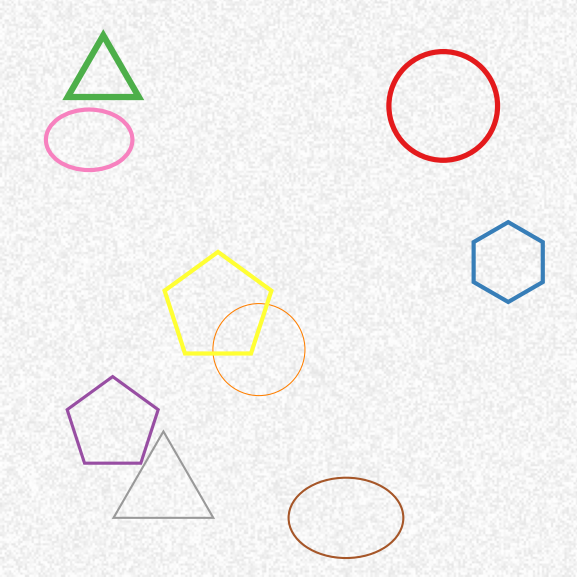[{"shape": "circle", "thickness": 2.5, "radius": 0.47, "center": [0.767, 0.816]}, {"shape": "hexagon", "thickness": 2, "radius": 0.35, "center": [0.88, 0.545]}, {"shape": "triangle", "thickness": 3, "radius": 0.36, "center": [0.179, 0.867]}, {"shape": "pentagon", "thickness": 1.5, "radius": 0.41, "center": [0.195, 0.264]}, {"shape": "circle", "thickness": 0.5, "radius": 0.4, "center": [0.448, 0.394]}, {"shape": "pentagon", "thickness": 2, "radius": 0.49, "center": [0.377, 0.466]}, {"shape": "oval", "thickness": 1, "radius": 0.5, "center": [0.599, 0.102]}, {"shape": "oval", "thickness": 2, "radius": 0.37, "center": [0.154, 0.757]}, {"shape": "triangle", "thickness": 1, "radius": 0.5, "center": [0.283, 0.152]}]